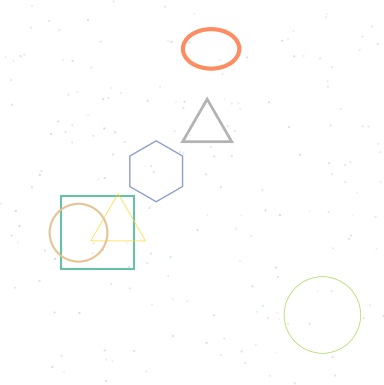[{"shape": "square", "thickness": 1.5, "radius": 0.47, "center": [0.252, 0.397]}, {"shape": "oval", "thickness": 3, "radius": 0.37, "center": [0.548, 0.873]}, {"shape": "hexagon", "thickness": 1, "radius": 0.4, "center": [0.406, 0.555]}, {"shape": "circle", "thickness": 0.5, "radius": 0.5, "center": [0.837, 0.182]}, {"shape": "triangle", "thickness": 0.5, "radius": 0.41, "center": [0.307, 0.415]}, {"shape": "circle", "thickness": 1.5, "radius": 0.38, "center": [0.204, 0.396]}, {"shape": "triangle", "thickness": 2, "radius": 0.37, "center": [0.538, 0.669]}]